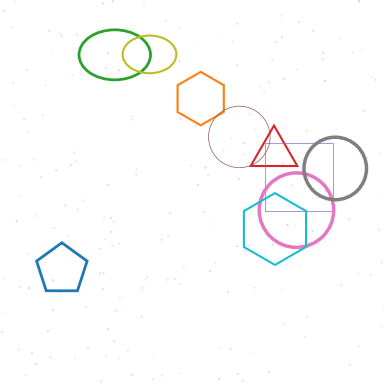[{"shape": "pentagon", "thickness": 2, "radius": 0.35, "center": [0.161, 0.301]}, {"shape": "hexagon", "thickness": 1.5, "radius": 0.35, "center": [0.521, 0.744]}, {"shape": "oval", "thickness": 2, "radius": 0.46, "center": [0.298, 0.858]}, {"shape": "triangle", "thickness": 1.5, "radius": 0.35, "center": [0.712, 0.604]}, {"shape": "square", "thickness": 0.5, "radius": 0.44, "center": [0.777, 0.541]}, {"shape": "circle", "thickness": 0.5, "radius": 0.4, "center": [0.622, 0.644]}, {"shape": "circle", "thickness": 2.5, "radius": 0.48, "center": [0.77, 0.454]}, {"shape": "circle", "thickness": 2.5, "radius": 0.41, "center": [0.871, 0.562]}, {"shape": "oval", "thickness": 1.5, "radius": 0.35, "center": [0.388, 0.859]}, {"shape": "hexagon", "thickness": 1.5, "radius": 0.47, "center": [0.714, 0.405]}]